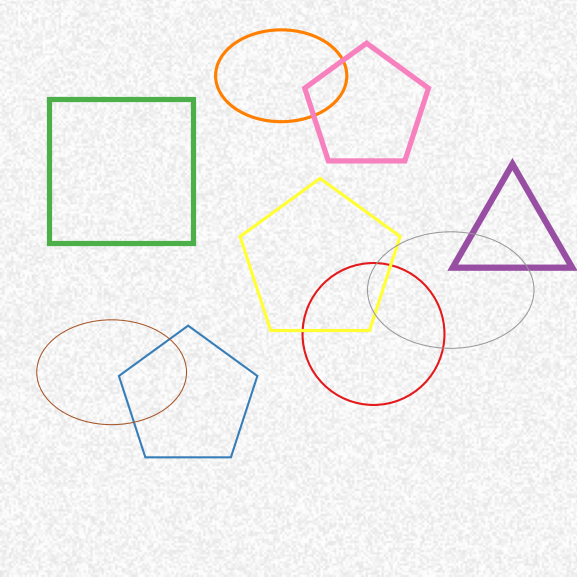[{"shape": "circle", "thickness": 1, "radius": 0.61, "center": [0.647, 0.421]}, {"shape": "pentagon", "thickness": 1, "radius": 0.63, "center": [0.326, 0.309]}, {"shape": "square", "thickness": 2.5, "radius": 0.62, "center": [0.21, 0.703]}, {"shape": "triangle", "thickness": 3, "radius": 0.6, "center": [0.887, 0.595]}, {"shape": "oval", "thickness": 1.5, "radius": 0.57, "center": [0.487, 0.868]}, {"shape": "pentagon", "thickness": 1.5, "radius": 0.73, "center": [0.554, 0.545]}, {"shape": "oval", "thickness": 0.5, "radius": 0.65, "center": [0.193, 0.355]}, {"shape": "pentagon", "thickness": 2.5, "radius": 0.56, "center": [0.635, 0.812]}, {"shape": "oval", "thickness": 0.5, "radius": 0.72, "center": [0.781, 0.497]}]